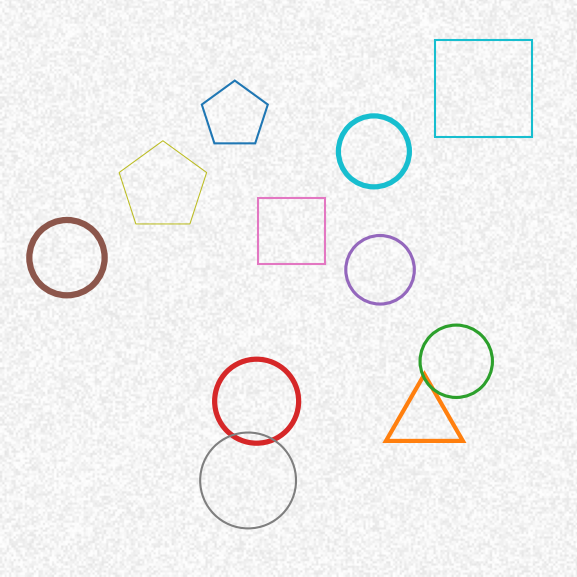[{"shape": "pentagon", "thickness": 1, "radius": 0.3, "center": [0.407, 0.8]}, {"shape": "triangle", "thickness": 2, "radius": 0.38, "center": [0.735, 0.274]}, {"shape": "circle", "thickness": 1.5, "radius": 0.31, "center": [0.79, 0.374]}, {"shape": "circle", "thickness": 2.5, "radius": 0.36, "center": [0.444, 0.304]}, {"shape": "circle", "thickness": 1.5, "radius": 0.3, "center": [0.658, 0.532]}, {"shape": "circle", "thickness": 3, "radius": 0.33, "center": [0.116, 0.553]}, {"shape": "square", "thickness": 1, "radius": 0.29, "center": [0.505, 0.599]}, {"shape": "circle", "thickness": 1, "radius": 0.42, "center": [0.43, 0.167]}, {"shape": "pentagon", "thickness": 0.5, "radius": 0.4, "center": [0.282, 0.676]}, {"shape": "square", "thickness": 1, "radius": 0.42, "center": [0.837, 0.846]}, {"shape": "circle", "thickness": 2.5, "radius": 0.31, "center": [0.647, 0.737]}]